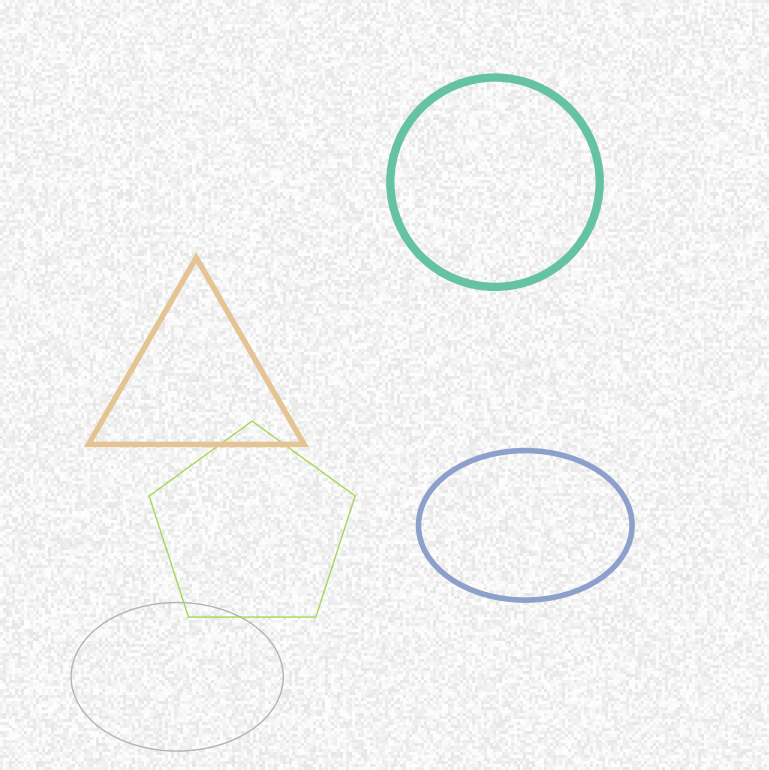[{"shape": "circle", "thickness": 3, "radius": 0.68, "center": [0.643, 0.763]}, {"shape": "oval", "thickness": 2, "radius": 0.69, "center": [0.682, 0.318]}, {"shape": "pentagon", "thickness": 0.5, "radius": 0.7, "center": [0.327, 0.312]}, {"shape": "triangle", "thickness": 2, "radius": 0.81, "center": [0.255, 0.504]}, {"shape": "oval", "thickness": 0.5, "radius": 0.69, "center": [0.23, 0.121]}]